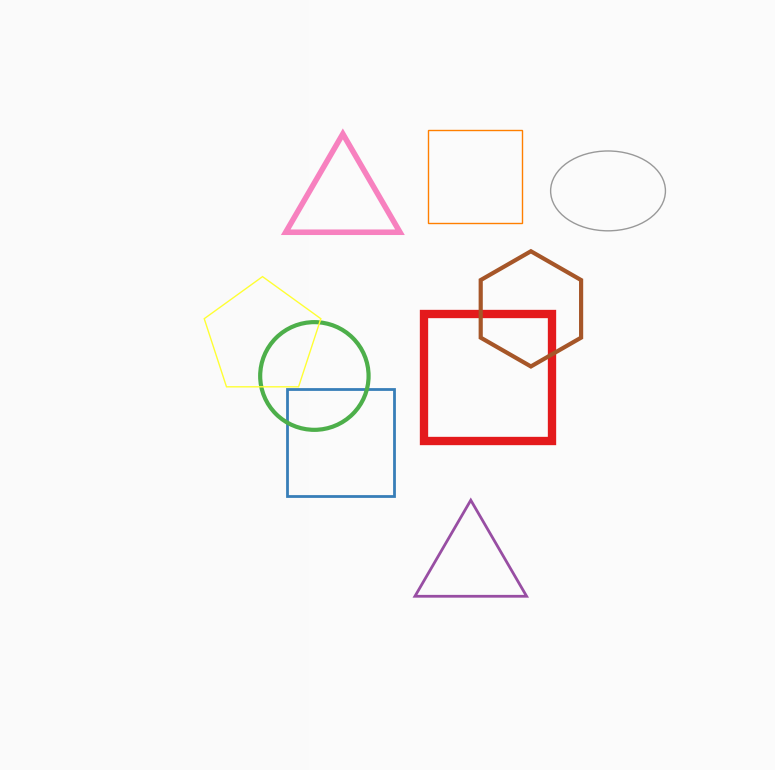[{"shape": "square", "thickness": 3, "radius": 0.41, "center": [0.63, 0.509]}, {"shape": "square", "thickness": 1, "radius": 0.35, "center": [0.439, 0.425]}, {"shape": "circle", "thickness": 1.5, "radius": 0.35, "center": [0.406, 0.512]}, {"shape": "triangle", "thickness": 1, "radius": 0.42, "center": [0.607, 0.267]}, {"shape": "square", "thickness": 0.5, "radius": 0.3, "center": [0.613, 0.77]}, {"shape": "pentagon", "thickness": 0.5, "radius": 0.4, "center": [0.339, 0.562]}, {"shape": "hexagon", "thickness": 1.5, "radius": 0.37, "center": [0.685, 0.599]}, {"shape": "triangle", "thickness": 2, "radius": 0.43, "center": [0.442, 0.741]}, {"shape": "oval", "thickness": 0.5, "radius": 0.37, "center": [0.785, 0.752]}]